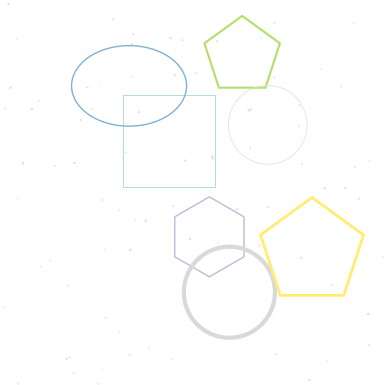[{"shape": "square", "thickness": 0.5, "radius": 0.6, "center": [0.438, 0.633]}, {"shape": "hexagon", "thickness": 1, "radius": 0.52, "center": [0.544, 0.385]}, {"shape": "oval", "thickness": 1, "radius": 0.75, "center": [0.335, 0.777]}, {"shape": "pentagon", "thickness": 1.5, "radius": 0.52, "center": [0.629, 0.856]}, {"shape": "circle", "thickness": 3, "radius": 0.59, "center": [0.596, 0.241]}, {"shape": "circle", "thickness": 0.5, "radius": 0.51, "center": [0.696, 0.676]}, {"shape": "pentagon", "thickness": 2, "radius": 0.7, "center": [0.81, 0.347]}]